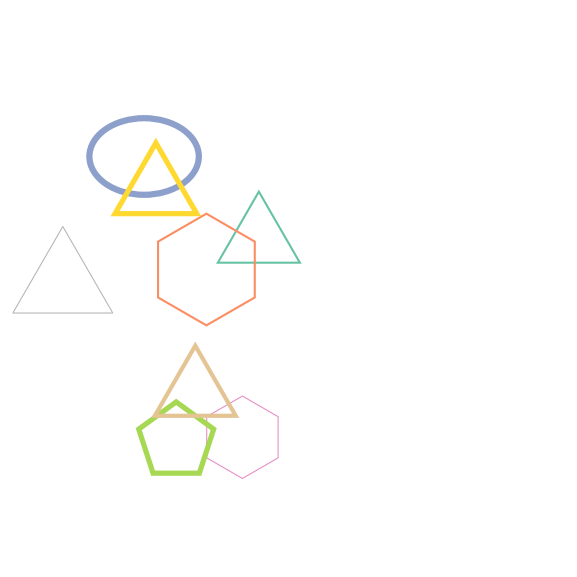[{"shape": "triangle", "thickness": 1, "radius": 0.41, "center": [0.448, 0.585]}, {"shape": "hexagon", "thickness": 1, "radius": 0.48, "center": [0.357, 0.532]}, {"shape": "oval", "thickness": 3, "radius": 0.47, "center": [0.25, 0.728]}, {"shape": "hexagon", "thickness": 0.5, "radius": 0.36, "center": [0.42, 0.242]}, {"shape": "pentagon", "thickness": 2.5, "radius": 0.34, "center": [0.305, 0.235]}, {"shape": "triangle", "thickness": 2.5, "radius": 0.41, "center": [0.27, 0.67]}, {"shape": "triangle", "thickness": 2, "radius": 0.4, "center": [0.338, 0.32]}, {"shape": "triangle", "thickness": 0.5, "radius": 0.5, "center": [0.109, 0.507]}]